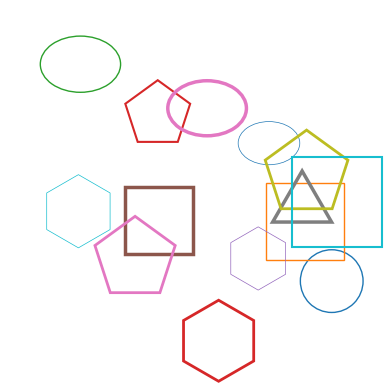[{"shape": "circle", "thickness": 1, "radius": 0.41, "center": [0.862, 0.27]}, {"shape": "oval", "thickness": 0.5, "radius": 0.4, "center": [0.699, 0.628]}, {"shape": "square", "thickness": 1, "radius": 0.5, "center": [0.792, 0.424]}, {"shape": "oval", "thickness": 1, "radius": 0.52, "center": [0.209, 0.833]}, {"shape": "pentagon", "thickness": 1.5, "radius": 0.44, "center": [0.41, 0.703]}, {"shape": "hexagon", "thickness": 2, "radius": 0.53, "center": [0.568, 0.115]}, {"shape": "hexagon", "thickness": 0.5, "radius": 0.41, "center": [0.671, 0.329]}, {"shape": "square", "thickness": 2.5, "radius": 0.44, "center": [0.413, 0.427]}, {"shape": "oval", "thickness": 2.5, "radius": 0.51, "center": [0.538, 0.719]}, {"shape": "pentagon", "thickness": 2, "radius": 0.55, "center": [0.351, 0.328]}, {"shape": "triangle", "thickness": 2.5, "radius": 0.44, "center": [0.785, 0.467]}, {"shape": "pentagon", "thickness": 2, "radius": 0.56, "center": [0.796, 0.549]}, {"shape": "square", "thickness": 1.5, "radius": 0.58, "center": [0.874, 0.474]}, {"shape": "hexagon", "thickness": 0.5, "radius": 0.48, "center": [0.204, 0.451]}]